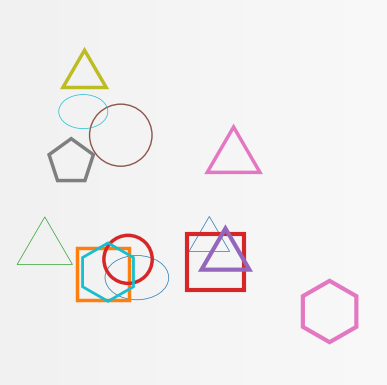[{"shape": "oval", "thickness": 0.5, "radius": 0.41, "center": [0.353, 0.279]}, {"shape": "triangle", "thickness": 0.5, "radius": 0.3, "center": [0.54, 0.377]}, {"shape": "square", "thickness": 2.5, "radius": 0.34, "center": [0.265, 0.289]}, {"shape": "triangle", "thickness": 0.5, "radius": 0.41, "center": [0.116, 0.354]}, {"shape": "square", "thickness": 3, "radius": 0.37, "center": [0.557, 0.32]}, {"shape": "circle", "thickness": 2.5, "radius": 0.31, "center": [0.33, 0.326]}, {"shape": "triangle", "thickness": 3, "radius": 0.36, "center": [0.582, 0.335]}, {"shape": "circle", "thickness": 1, "radius": 0.4, "center": [0.312, 0.649]}, {"shape": "hexagon", "thickness": 3, "radius": 0.4, "center": [0.851, 0.191]}, {"shape": "triangle", "thickness": 2.5, "radius": 0.39, "center": [0.603, 0.592]}, {"shape": "pentagon", "thickness": 2.5, "radius": 0.3, "center": [0.184, 0.58]}, {"shape": "triangle", "thickness": 2.5, "radius": 0.32, "center": [0.218, 0.805]}, {"shape": "hexagon", "thickness": 2, "radius": 0.38, "center": [0.279, 0.293]}, {"shape": "oval", "thickness": 0.5, "radius": 0.32, "center": [0.215, 0.71]}]